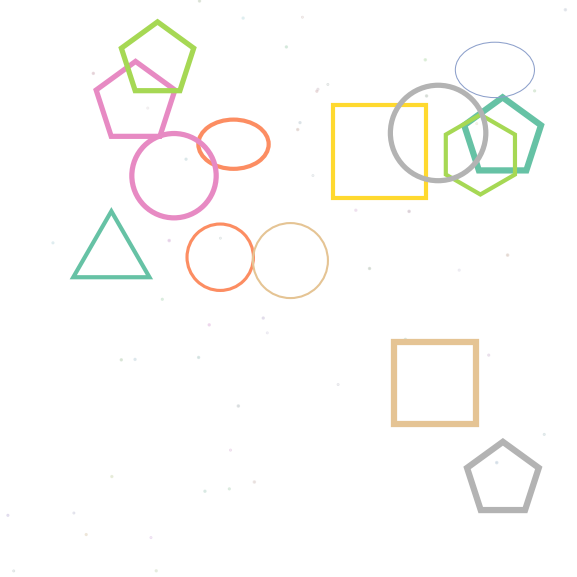[{"shape": "pentagon", "thickness": 3, "radius": 0.35, "center": [0.87, 0.761]}, {"shape": "triangle", "thickness": 2, "radius": 0.38, "center": [0.193, 0.557]}, {"shape": "circle", "thickness": 1.5, "radius": 0.29, "center": [0.381, 0.554]}, {"shape": "oval", "thickness": 2, "radius": 0.3, "center": [0.404, 0.749]}, {"shape": "oval", "thickness": 0.5, "radius": 0.34, "center": [0.857, 0.878]}, {"shape": "pentagon", "thickness": 2.5, "radius": 0.36, "center": [0.235, 0.821]}, {"shape": "circle", "thickness": 2.5, "radius": 0.37, "center": [0.301, 0.695]}, {"shape": "hexagon", "thickness": 2, "radius": 0.35, "center": [0.832, 0.731]}, {"shape": "pentagon", "thickness": 2.5, "radius": 0.33, "center": [0.273, 0.895]}, {"shape": "square", "thickness": 2, "radius": 0.4, "center": [0.657, 0.737]}, {"shape": "square", "thickness": 3, "radius": 0.35, "center": [0.753, 0.336]}, {"shape": "circle", "thickness": 1, "radius": 0.32, "center": [0.503, 0.548]}, {"shape": "pentagon", "thickness": 3, "radius": 0.33, "center": [0.871, 0.169]}, {"shape": "circle", "thickness": 2.5, "radius": 0.41, "center": [0.759, 0.769]}]